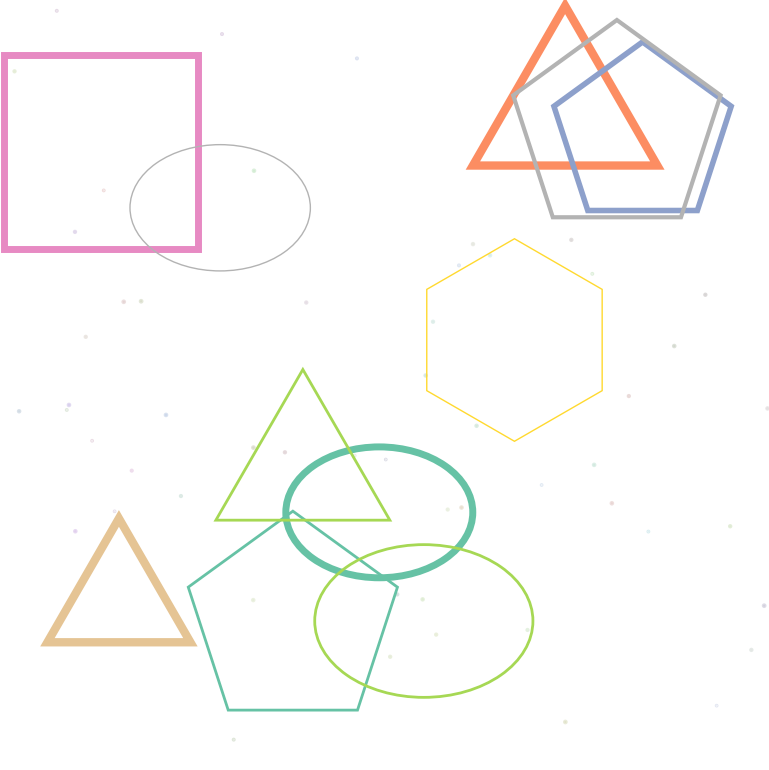[{"shape": "oval", "thickness": 2.5, "radius": 0.61, "center": [0.493, 0.335]}, {"shape": "pentagon", "thickness": 1, "radius": 0.71, "center": [0.38, 0.193]}, {"shape": "triangle", "thickness": 3, "radius": 0.69, "center": [0.734, 0.854]}, {"shape": "pentagon", "thickness": 2, "radius": 0.61, "center": [0.835, 0.825]}, {"shape": "square", "thickness": 2.5, "radius": 0.63, "center": [0.131, 0.803]}, {"shape": "oval", "thickness": 1, "radius": 0.71, "center": [0.55, 0.194]}, {"shape": "triangle", "thickness": 1, "radius": 0.65, "center": [0.393, 0.39]}, {"shape": "hexagon", "thickness": 0.5, "radius": 0.66, "center": [0.668, 0.558]}, {"shape": "triangle", "thickness": 3, "radius": 0.54, "center": [0.154, 0.219]}, {"shape": "pentagon", "thickness": 1.5, "radius": 0.71, "center": [0.801, 0.832]}, {"shape": "oval", "thickness": 0.5, "radius": 0.59, "center": [0.286, 0.73]}]